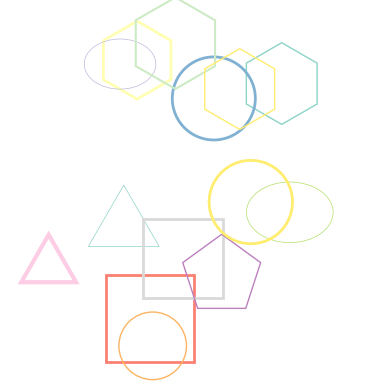[{"shape": "triangle", "thickness": 0.5, "radius": 0.53, "center": [0.321, 0.413]}, {"shape": "hexagon", "thickness": 1, "radius": 0.53, "center": [0.732, 0.783]}, {"shape": "hexagon", "thickness": 2, "radius": 0.51, "center": [0.356, 0.844]}, {"shape": "oval", "thickness": 0.5, "radius": 0.46, "center": [0.312, 0.834]}, {"shape": "square", "thickness": 2, "radius": 0.57, "center": [0.39, 0.173]}, {"shape": "circle", "thickness": 2, "radius": 0.54, "center": [0.555, 0.744]}, {"shape": "circle", "thickness": 1, "radius": 0.44, "center": [0.397, 0.102]}, {"shape": "oval", "thickness": 0.5, "radius": 0.56, "center": [0.753, 0.449]}, {"shape": "triangle", "thickness": 3, "radius": 0.41, "center": [0.126, 0.308]}, {"shape": "square", "thickness": 2, "radius": 0.51, "center": [0.475, 0.328]}, {"shape": "pentagon", "thickness": 1, "radius": 0.53, "center": [0.576, 0.285]}, {"shape": "hexagon", "thickness": 1.5, "radius": 0.59, "center": [0.456, 0.888]}, {"shape": "circle", "thickness": 2, "radius": 0.54, "center": [0.651, 0.475]}, {"shape": "hexagon", "thickness": 1, "radius": 0.52, "center": [0.623, 0.769]}]